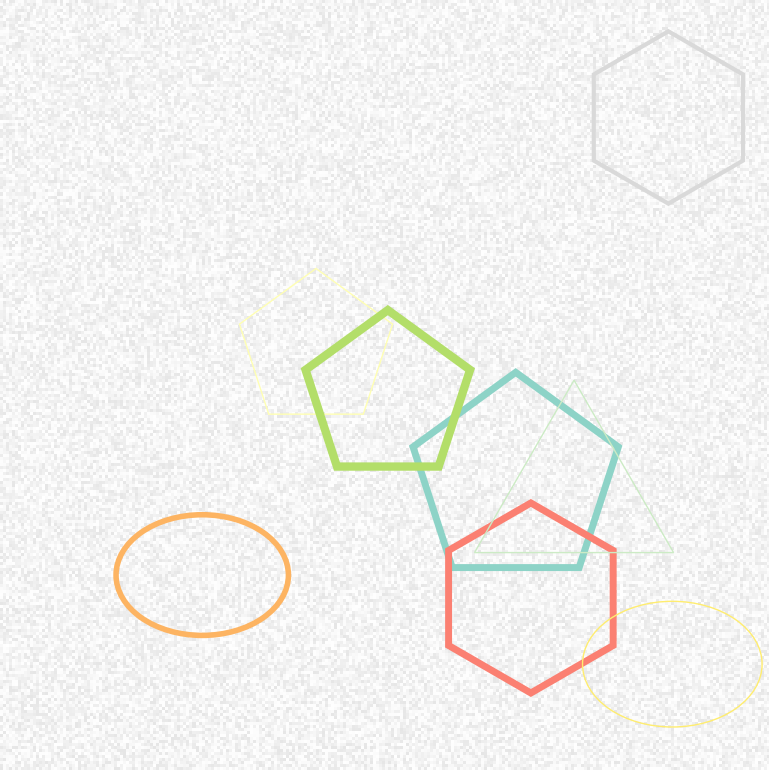[{"shape": "pentagon", "thickness": 2.5, "radius": 0.7, "center": [0.67, 0.376]}, {"shape": "pentagon", "thickness": 0.5, "radius": 0.52, "center": [0.41, 0.547]}, {"shape": "hexagon", "thickness": 2.5, "radius": 0.62, "center": [0.689, 0.223]}, {"shape": "oval", "thickness": 2, "radius": 0.56, "center": [0.263, 0.253]}, {"shape": "pentagon", "thickness": 3, "radius": 0.56, "center": [0.504, 0.485]}, {"shape": "hexagon", "thickness": 1.5, "radius": 0.56, "center": [0.868, 0.847]}, {"shape": "triangle", "thickness": 0.5, "radius": 0.75, "center": [0.746, 0.357]}, {"shape": "oval", "thickness": 0.5, "radius": 0.58, "center": [0.873, 0.137]}]